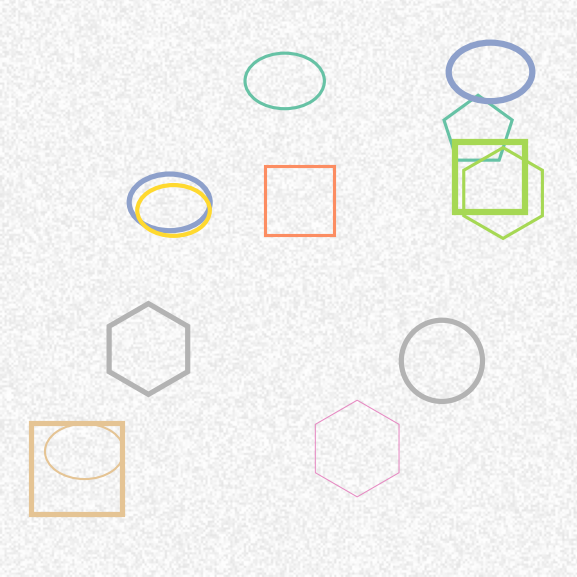[{"shape": "oval", "thickness": 1.5, "radius": 0.34, "center": [0.493, 0.859]}, {"shape": "pentagon", "thickness": 1.5, "radius": 0.31, "center": [0.828, 0.772]}, {"shape": "square", "thickness": 1.5, "radius": 0.3, "center": [0.518, 0.652]}, {"shape": "oval", "thickness": 3, "radius": 0.36, "center": [0.849, 0.875]}, {"shape": "oval", "thickness": 2.5, "radius": 0.35, "center": [0.294, 0.649]}, {"shape": "hexagon", "thickness": 0.5, "radius": 0.42, "center": [0.618, 0.222]}, {"shape": "hexagon", "thickness": 1.5, "radius": 0.39, "center": [0.871, 0.665]}, {"shape": "square", "thickness": 3, "radius": 0.3, "center": [0.848, 0.692]}, {"shape": "oval", "thickness": 2, "radius": 0.31, "center": [0.3, 0.635]}, {"shape": "square", "thickness": 2.5, "radius": 0.39, "center": [0.132, 0.187]}, {"shape": "oval", "thickness": 1, "radius": 0.34, "center": [0.146, 0.217]}, {"shape": "circle", "thickness": 2.5, "radius": 0.35, "center": [0.765, 0.374]}, {"shape": "hexagon", "thickness": 2.5, "radius": 0.39, "center": [0.257, 0.395]}]